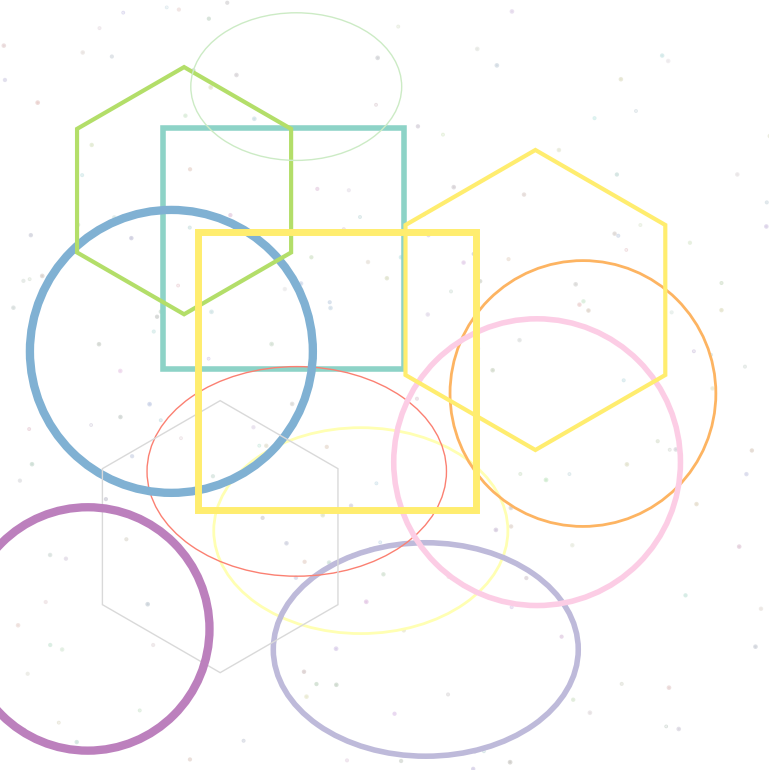[{"shape": "square", "thickness": 2, "radius": 0.78, "center": [0.368, 0.678]}, {"shape": "oval", "thickness": 1, "radius": 0.95, "center": [0.469, 0.311]}, {"shape": "oval", "thickness": 2, "radius": 0.99, "center": [0.553, 0.157]}, {"shape": "oval", "thickness": 0.5, "radius": 0.97, "center": [0.385, 0.388]}, {"shape": "circle", "thickness": 3, "radius": 0.92, "center": [0.223, 0.544]}, {"shape": "circle", "thickness": 1, "radius": 0.86, "center": [0.757, 0.489]}, {"shape": "hexagon", "thickness": 1.5, "radius": 0.8, "center": [0.239, 0.752]}, {"shape": "circle", "thickness": 2, "radius": 0.93, "center": [0.698, 0.4]}, {"shape": "hexagon", "thickness": 0.5, "radius": 0.88, "center": [0.286, 0.303]}, {"shape": "circle", "thickness": 3, "radius": 0.79, "center": [0.114, 0.183]}, {"shape": "oval", "thickness": 0.5, "radius": 0.68, "center": [0.385, 0.888]}, {"shape": "square", "thickness": 2.5, "radius": 0.9, "center": [0.438, 0.518]}, {"shape": "hexagon", "thickness": 1.5, "radius": 0.97, "center": [0.695, 0.61]}]